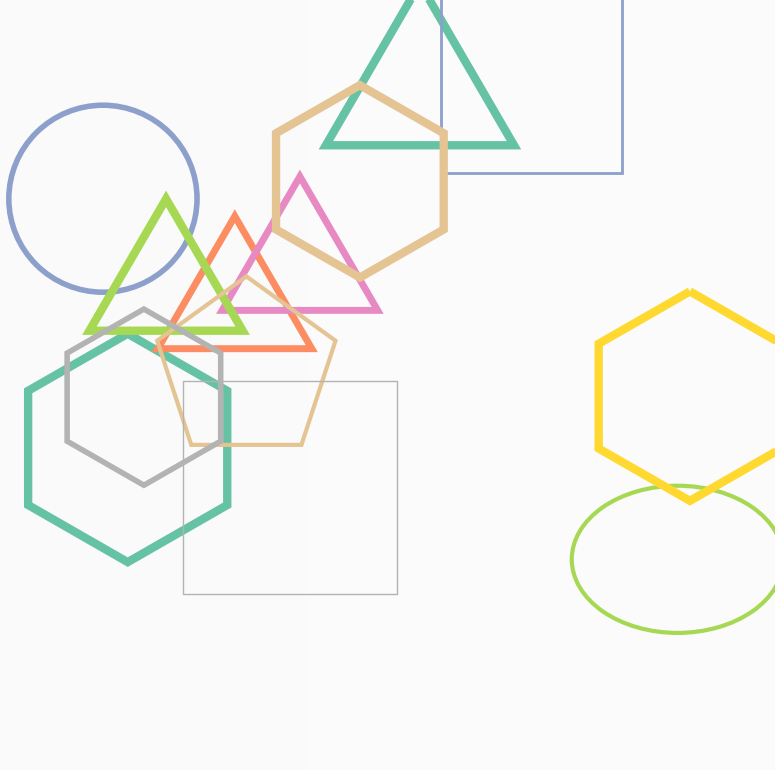[{"shape": "hexagon", "thickness": 3, "radius": 0.74, "center": [0.165, 0.418]}, {"shape": "triangle", "thickness": 3, "radius": 0.7, "center": [0.542, 0.881]}, {"shape": "triangle", "thickness": 2.5, "radius": 0.57, "center": [0.303, 0.605]}, {"shape": "square", "thickness": 1, "radius": 0.58, "center": [0.686, 0.891]}, {"shape": "circle", "thickness": 2, "radius": 0.61, "center": [0.133, 0.742]}, {"shape": "triangle", "thickness": 2.5, "radius": 0.58, "center": [0.387, 0.655]}, {"shape": "oval", "thickness": 1.5, "radius": 0.68, "center": [0.874, 0.274]}, {"shape": "triangle", "thickness": 3, "radius": 0.57, "center": [0.214, 0.628]}, {"shape": "hexagon", "thickness": 3, "radius": 0.68, "center": [0.89, 0.486]}, {"shape": "pentagon", "thickness": 1.5, "radius": 0.6, "center": [0.318, 0.52]}, {"shape": "hexagon", "thickness": 3, "radius": 0.62, "center": [0.464, 0.764]}, {"shape": "hexagon", "thickness": 2, "radius": 0.57, "center": [0.186, 0.484]}, {"shape": "square", "thickness": 0.5, "radius": 0.69, "center": [0.375, 0.367]}]